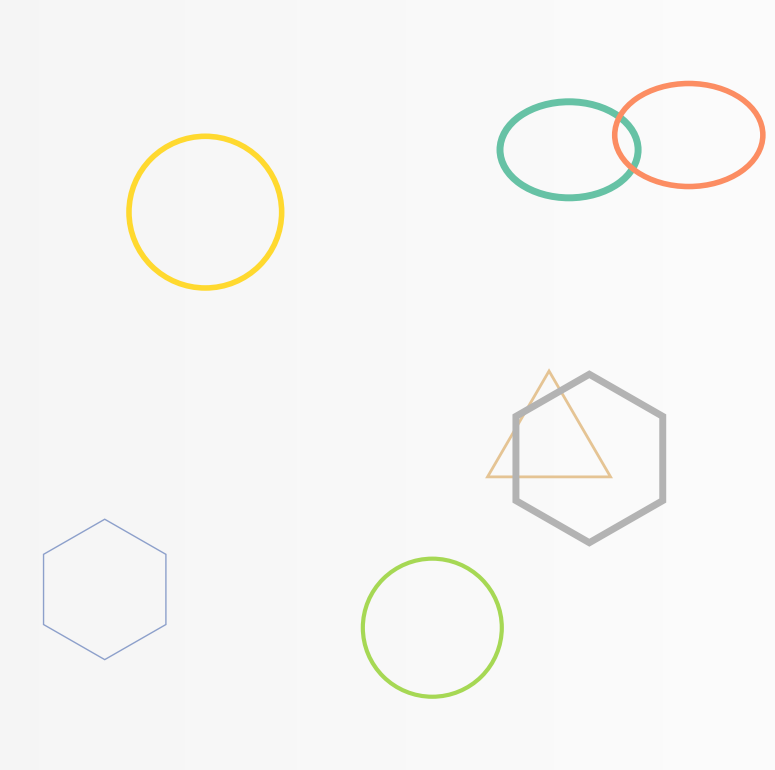[{"shape": "oval", "thickness": 2.5, "radius": 0.45, "center": [0.734, 0.805]}, {"shape": "oval", "thickness": 2, "radius": 0.48, "center": [0.889, 0.825]}, {"shape": "hexagon", "thickness": 0.5, "radius": 0.46, "center": [0.135, 0.235]}, {"shape": "circle", "thickness": 1.5, "radius": 0.45, "center": [0.558, 0.185]}, {"shape": "circle", "thickness": 2, "radius": 0.49, "center": [0.265, 0.725]}, {"shape": "triangle", "thickness": 1, "radius": 0.46, "center": [0.708, 0.427]}, {"shape": "hexagon", "thickness": 2.5, "radius": 0.55, "center": [0.76, 0.405]}]